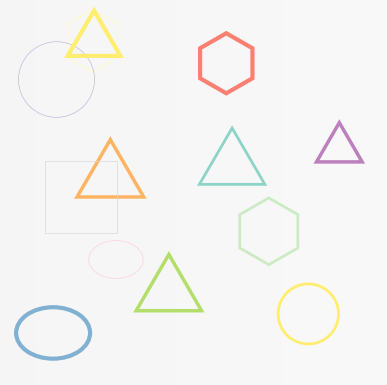[{"shape": "triangle", "thickness": 2, "radius": 0.49, "center": [0.599, 0.57]}, {"shape": "hexagon", "thickness": 0.5, "radius": 0.4, "center": [0.239, 0.895]}, {"shape": "circle", "thickness": 0.5, "radius": 0.49, "center": [0.146, 0.793]}, {"shape": "hexagon", "thickness": 3, "radius": 0.39, "center": [0.584, 0.836]}, {"shape": "oval", "thickness": 3, "radius": 0.48, "center": [0.137, 0.135]}, {"shape": "triangle", "thickness": 2.5, "radius": 0.5, "center": [0.285, 0.538]}, {"shape": "triangle", "thickness": 2.5, "radius": 0.49, "center": [0.436, 0.242]}, {"shape": "oval", "thickness": 0.5, "radius": 0.35, "center": [0.299, 0.326]}, {"shape": "square", "thickness": 0.5, "radius": 0.47, "center": [0.21, 0.488]}, {"shape": "triangle", "thickness": 2.5, "radius": 0.34, "center": [0.876, 0.613]}, {"shape": "hexagon", "thickness": 2, "radius": 0.43, "center": [0.694, 0.399]}, {"shape": "circle", "thickness": 2, "radius": 0.39, "center": [0.796, 0.185]}, {"shape": "triangle", "thickness": 3, "radius": 0.39, "center": [0.243, 0.894]}]